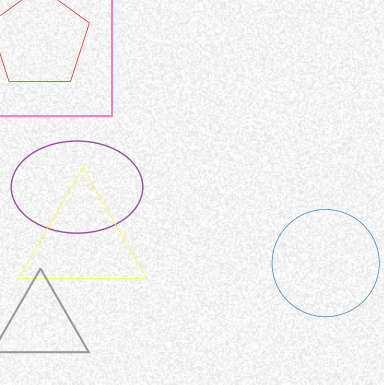[{"shape": "pentagon", "thickness": 0.5, "radius": 0.68, "center": [0.103, 0.898]}, {"shape": "circle", "thickness": 0.5, "radius": 0.7, "center": [0.846, 0.317]}, {"shape": "oval", "thickness": 1, "radius": 0.85, "center": [0.2, 0.514]}, {"shape": "triangle", "thickness": 0.5, "radius": 0.96, "center": [0.215, 0.373]}, {"shape": "square", "thickness": 1.5, "radius": 0.83, "center": [0.125, 0.864]}, {"shape": "triangle", "thickness": 1.5, "radius": 0.72, "center": [0.105, 0.158]}]